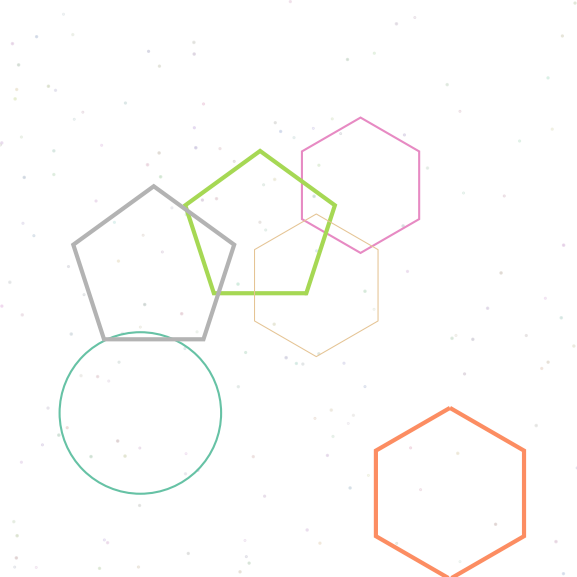[{"shape": "circle", "thickness": 1, "radius": 0.7, "center": [0.243, 0.284]}, {"shape": "hexagon", "thickness": 2, "radius": 0.74, "center": [0.779, 0.145]}, {"shape": "hexagon", "thickness": 1, "radius": 0.59, "center": [0.624, 0.678]}, {"shape": "pentagon", "thickness": 2, "radius": 0.68, "center": [0.45, 0.602]}, {"shape": "hexagon", "thickness": 0.5, "radius": 0.62, "center": [0.548, 0.505]}, {"shape": "pentagon", "thickness": 2, "radius": 0.73, "center": [0.266, 0.53]}]